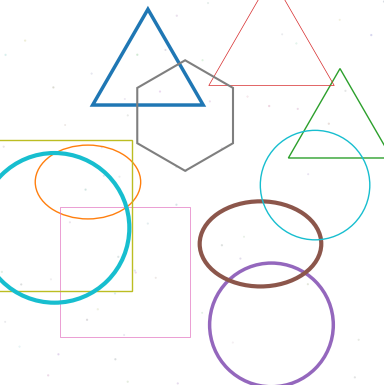[{"shape": "triangle", "thickness": 2.5, "radius": 0.83, "center": [0.384, 0.81]}, {"shape": "oval", "thickness": 1, "radius": 0.68, "center": [0.228, 0.527]}, {"shape": "triangle", "thickness": 1, "radius": 0.77, "center": [0.883, 0.667]}, {"shape": "triangle", "thickness": 0.5, "radius": 0.94, "center": [0.705, 0.872]}, {"shape": "circle", "thickness": 2.5, "radius": 0.8, "center": [0.705, 0.156]}, {"shape": "oval", "thickness": 3, "radius": 0.79, "center": [0.677, 0.367]}, {"shape": "square", "thickness": 0.5, "radius": 0.84, "center": [0.325, 0.294]}, {"shape": "hexagon", "thickness": 1.5, "radius": 0.72, "center": [0.481, 0.7]}, {"shape": "square", "thickness": 1, "radius": 0.98, "center": [0.146, 0.439]}, {"shape": "circle", "thickness": 3, "radius": 0.97, "center": [0.142, 0.408]}, {"shape": "circle", "thickness": 1, "radius": 0.71, "center": [0.818, 0.519]}]